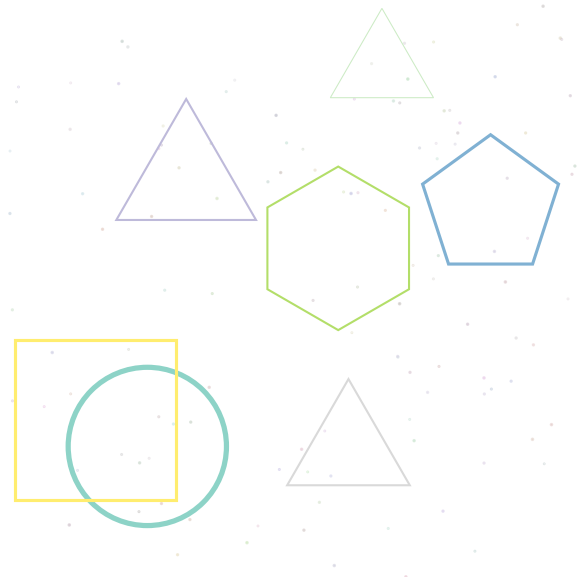[{"shape": "circle", "thickness": 2.5, "radius": 0.69, "center": [0.255, 0.226]}, {"shape": "triangle", "thickness": 1, "radius": 0.7, "center": [0.322, 0.688]}, {"shape": "pentagon", "thickness": 1.5, "radius": 0.62, "center": [0.849, 0.642]}, {"shape": "hexagon", "thickness": 1, "radius": 0.71, "center": [0.586, 0.569]}, {"shape": "triangle", "thickness": 1, "radius": 0.61, "center": [0.603, 0.22]}, {"shape": "triangle", "thickness": 0.5, "radius": 0.52, "center": [0.661, 0.882]}, {"shape": "square", "thickness": 1.5, "radius": 0.69, "center": [0.165, 0.272]}]